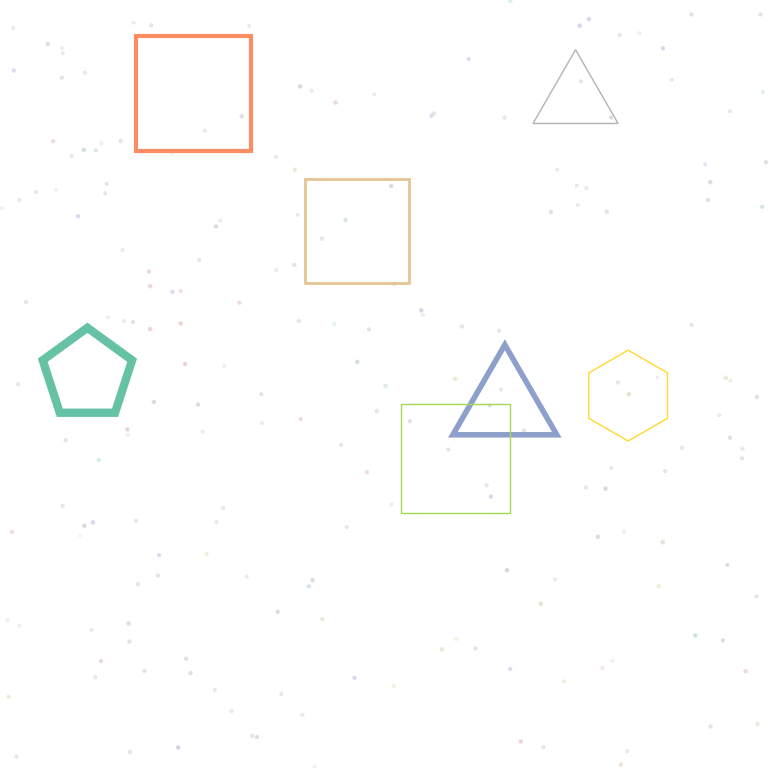[{"shape": "pentagon", "thickness": 3, "radius": 0.31, "center": [0.114, 0.513]}, {"shape": "square", "thickness": 1.5, "radius": 0.37, "center": [0.251, 0.879]}, {"shape": "triangle", "thickness": 2, "radius": 0.39, "center": [0.656, 0.474]}, {"shape": "square", "thickness": 0.5, "radius": 0.35, "center": [0.591, 0.405]}, {"shape": "hexagon", "thickness": 0.5, "radius": 0.29, "center": [0.816, 0.486]}, {"shape": "square", "thickness": 1, "radius": 0.34, "center": [0.464, 0.7]}, {"shape": "triangle", "thickness": 0.5, "radius": 0.32, "center": [0.747, 0.872]}]